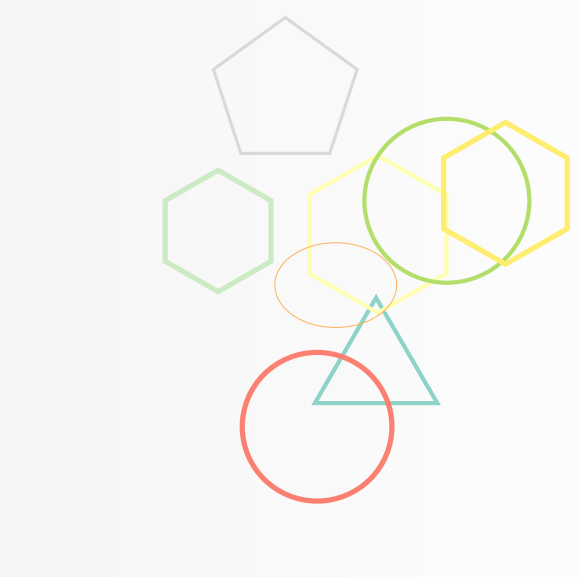[{"shape": "triangle", "thickness": 2, "radius": 0.61, "center": [0.647, 0.362]}, {"shape": "hexagon", "thickness": 2, "radius": 0.68, "center": [0.65, 0.594]}, {"shape": "circle", "thickness": 2.5, "radius": 0.64, "center": [0.546, 0.26]}, {"shape": "oval", "thickness": 0.5, "radius": 0.52, "center": [0.578, 0.505]}, {"shape": "circle", "thickness": 2, "radius": 0.71, "center": [0.769, 0.651]}, {"shape": "pentagon", "thickness": 1.5, "radius": 0.65, "center": [0.491, 0.839]}, {"shape": "hexagon", "thickness": 2.5, "radius": 0.53, "center": [0.375, 0.599]}, {"shape": "hexagon", "thickness": 2.5, "radius": 0.61, "center": [0.87, 0.664]}]